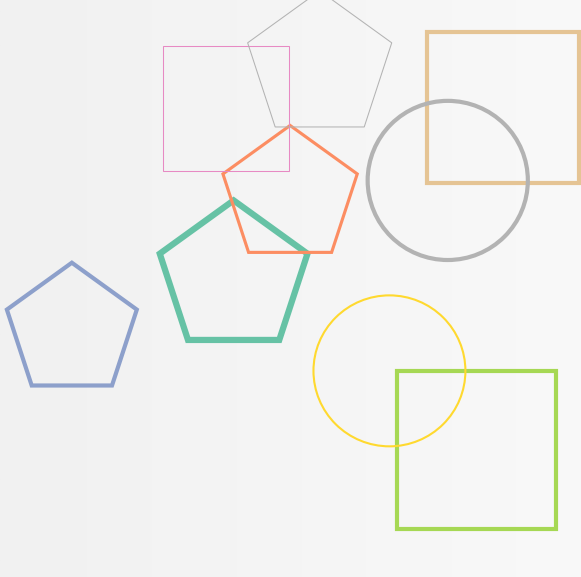[{"shape": "pentagon", "thickness": 3, "radius": 0.67, "center": [0.402, 0.519]}, {"shape": "pentagon", "thickness": 1.5, "radius": 0.61, "center": [0.499, 0.66]}, {"shape": "pentagon", "thickness": 2, "radius": 0.59, "center": [0.124, 0.427]}, {"shape": "square", "thickness": 0.5, "radius": 0.54, "center": [0.389, 0.811]}, {"shape": "square", "thickness": 2, "radius": 0.68, "center": [0.82, 0.219]}, {"shape": "circle", "thickness": 1, "radius": 0.65, "center": [0.67, 0.357]}, {"shape": "square", "thickness": 2, "radius": 0.65, "center": [0.865, 0.813]}, {"shape": "pentagon", "thickness": 0.5, "radius": 0.65, "center": [0.55, 0.885]}, {"shape": "circle", "thickness": 2, "radius": 0.69, "center": [0.77, 0.687]}]